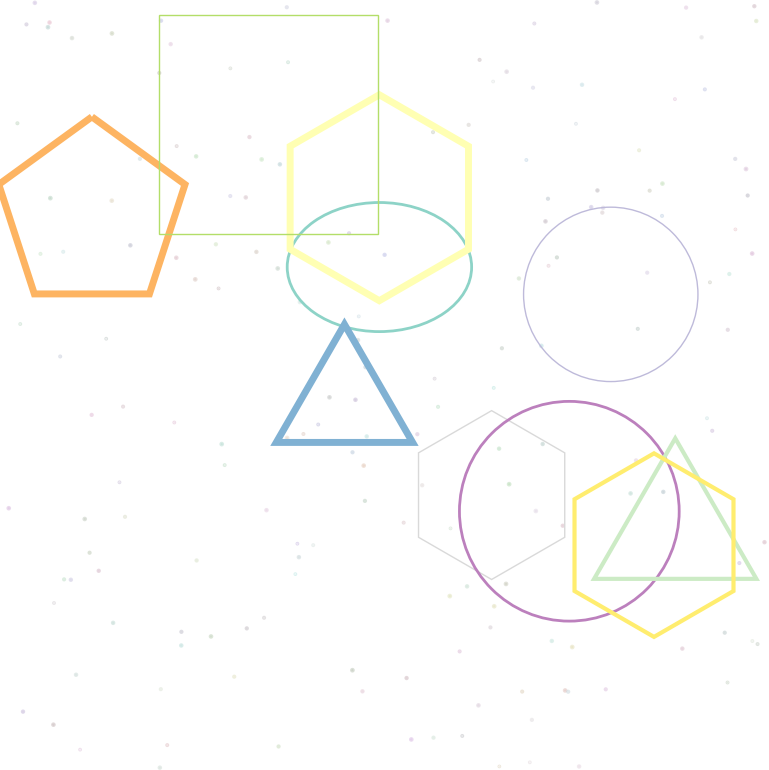[{"shape": "oval", "thickness": 1, "radius": 0.6, "center": [0.493, 0.653]}, {"shape": "hexagon", "thickness": 2.5, "radius": 0.67, "center": [0.493, 0.743]}, {"shape": "circle", "thickness": 0.5, "radius": 0.57, "center": [0.793, 0.618]}, {"shape": "triangle", "thickness": 2.5, "radius": 0.51, "center": [0.447, 0.477]}, {"shape": "pentagon", "thickness": 2.5, "radius": 0.64, "center": [0.119, 0.721]}, {"shape": "square", "thickness": 0.5, "radius": 0.71, "center": [0.349, 0.839]}, {"shape": "hexagon", "thickness": 0.5, "radius": 0.55, "center": [0.638, 0.357]}, {"shape": "circle", "thickness": 1, "radius": 0.71, "center": [0.739, 0.336]}, {"shape": "triangle", "thickness": 1.5, "radius": 0.61, "center": [0.877, 0.309]}, {"shape": "hexagon", "thickness": 1.5, "radius": 0.6, "center": [0.849, 0.292]}]